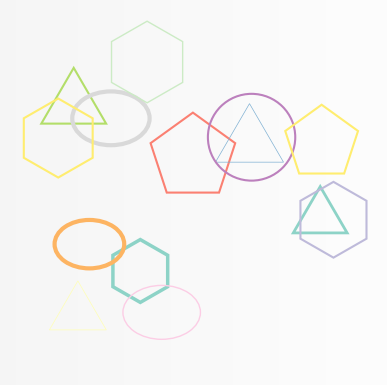[{"shape": "triangle", "thickness": 2, "radius": 0.4, "center": [0.826, 0.435]}, {"shape": "hexagon", "thickness": 2.5, "radius": 0.41, "center": [0.362, 0.296]}, {"shape": "triangle", "thickness": 0.5, "radius": 0.42, "center": [0.201, 0.186]}, {"shape": "hexagon", "thickness": 1.5, "radius": 0.49, "center": [0.861, 0.429]}, {"shape": "pentagon", "thickness": 1.5, "radius": 0.57, "center": [0.498, 0.593]}, {"shape": "triangle", "thickness": 0.5, "radius": 0.51, "center": [0.644, 0.629]}, {"shape": "oval", "thickness": 3, "radius": 0.45, "center": [0.231, 0.366]}, {"shape": "triangle", "thickness": 1.5, "radius": 0.48, "center": [0.19, 0.727]}, {"shape": "oval", "thickness": 1, "radius": 0.5, "center": [0.417, 0.189]}, {"shape": "oval", "thickness": 3, "radius": 0.5, "center": [0.286, 0.693]}, {"shape": "circle", "thickness": 1.5, "radius": 0.56, "center": [0.649, 0.644]}, {"shape": "hexagon", "thickness": 1, "radius": 0.53, "center": [0.38, 0.839]}, {"shape": "pentagon", "thickness": 1.5, "radius": 0.49, "center": [0.83, 0.629]}, {"shape": "hexagon", "thickness": 1.5, "radius": 0.51, "center": [0.15, 0.641]}]